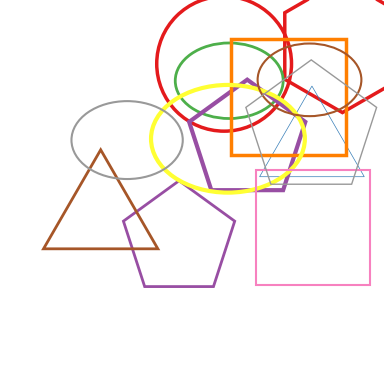[{"shape": "hexagon", "thickness": 2.5, "radius": 0.86, "center": [0.889, 0.88]}, {"shape": "circle", "thickness": 2.5, "radius": 0.88, "center": [0.582, 0.834]}, {"shape": "triangle", "thickness": 0.5, "radius": 0.78, "center": [0.81, 0.62]}, {"shape": "oval", "thickness": 2, "radius": 0.7, "center": [0.595, 0.79]}, {"shape": "pentagon", "thickness": 3, "radius": 0.79, "center": [0.642, 0.634]}, {"shape": "pentagon", "thickness": 2, "radius": 0.76, "center": [0.465, 0.379]}, {"shape": "square", "thickness": 2.5, "radius": 0.75, "center": [0.749, 0.748]}, {"shape": "oval", "thickness": 3, "radius": 1.0, "center": [0.592, 0.64]}, {"shape": "oval", "thickness": 1.5, "radius": 0.67, "center": [0.804, 0.793]}, {"shape": "triangle", "thickness": 2, "radius": 0.86, "center": [0.262, 0.439]}, {"shape": "square", "thickness": 1.5, "radius": 0.74, "center": [0.814, 0.409]}, {"shape": "pentagon", "thickness": 1, "radius": 0.89, "center": [0.808, 0.666]}, {"shape": "oval", "thickness": 1.5, "radius": 0.72, "center": [0.33, 0.636]}]